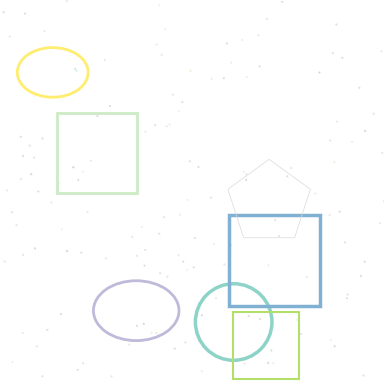[{"shape": "circle", "thickness": 2.5, "radius": 0.5, "center": [0.607, 0.164]}, {"shape": "oval", "thickness": 2, "radius": 0.56, "center": [0.354, 0.193]}, {"shape": "square", "thickness": 2.5, "radius": 0.59, "center": [0.713, 0.323]}, {"shape": "square", "thickness": 1.5, "radius": 0.43, "center": [0.691, 0.103]}, {"shape": "pentagon", "thickness": 0.5, "radius": 0.56, "center": [0.699, 0.474]}, {"shape": "square", "thickness": 2, "radius": 0.52, "center": [0.251, 0.603]}, {"shape": "oval", "thickness": 2, "radius": 0.46, "center": [0.137, 0.812]}]